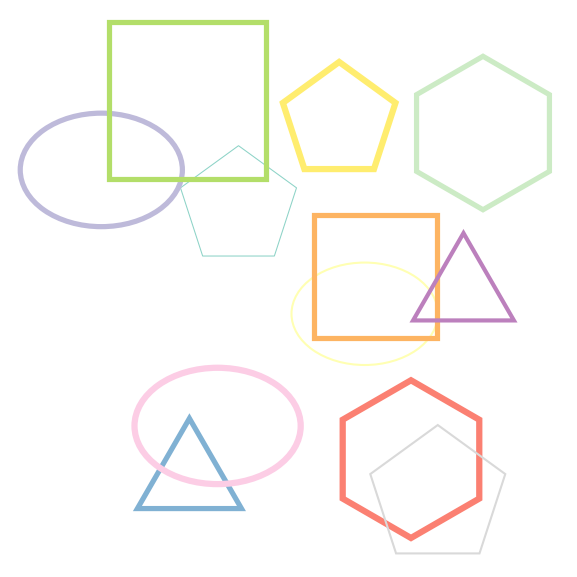[{"shape": "pentagon", "thickness": 0.5, "radius": 0.53, "center": [0.413, 0.641]}, {"shape": "oval", "thickness": 1, "radius": 0.63, "center": [0.631, 0.456]}, {"shape": "oval", "thickness": 2.5, "radius": 0.7, "center": [0.175, 0.705]}, {"shape": "hexagon", "thickness": 3, "radius": 0.68, "center": [0.712, 0.204]}, {"shape": "triangle", "thickness": 2.5, "radius": 0.52, "center": [0.328, 0.171]}, {"shape": "square", "thickness": 2.5, "radius": 0.53, "center": [0.65, 0.52]}, {"shape": "square", "thickness": 2.5, "radius": 0.68, "center": [0.325, 0.825]}, {"shape": "oval", "thickness": 3, "radius": 0.72, "center": [0.377, 0.262]}, {"shape": "pentagon", "thickness": 1, "radius": 0.61, "center": [0.758, 0.14]}, {"shape": "triangle", "thickness": 2, "radius": 0.5, "center": [0.803, 0.495]}, {"shape": "hexagon", "thickness": 2.5, "radius": 0.66, "center": [0.836, 0.769]}, {"shape": "pentagon", "thickness": 3, "radius": 0.51, "center": [0.587, 0.789]}]